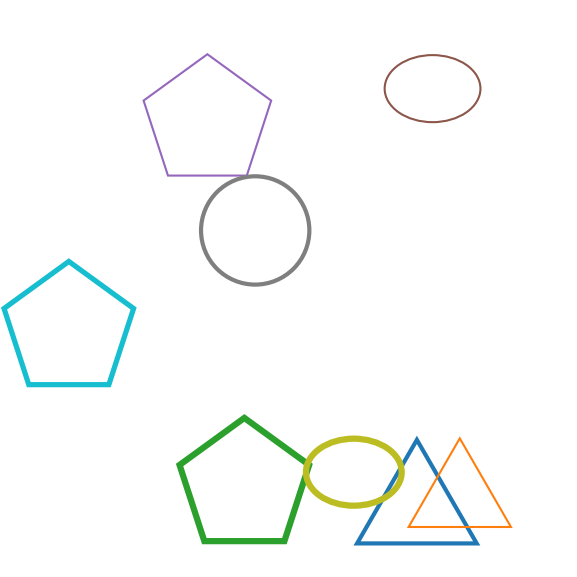[{"shape": "triangle", "thickness": 2, "radius": 0.6, "center": [0.722, 0.118]}, {"shape": "triangle", "thickness": 1, "radius": 0.51, "center": [0.796, 0.138]}, {"shape": "pentagon", "thickness": 3, "radius": 0.59, "center": [0.423, 0.158]}, {"shape": "pentagon", "thickness": 1, "radius": 0.58, "center": [0.359, 0.789]}, {"shape": "oval", "thickness": 1, "radius": 0.41, "center": [0.749, 0.846]}, {"shape": "circle", "thickness": 2, "radius": 0.47, "center": [0.442, 0.6]}, {"shape": "oval", "thickness": 3, "radius": 0.41, "center": [0.613, 0.182]}, {"shape": "pentagon", "thickness": 2.5, "radius": 0.59, "center": [0.119, 0.428]}]